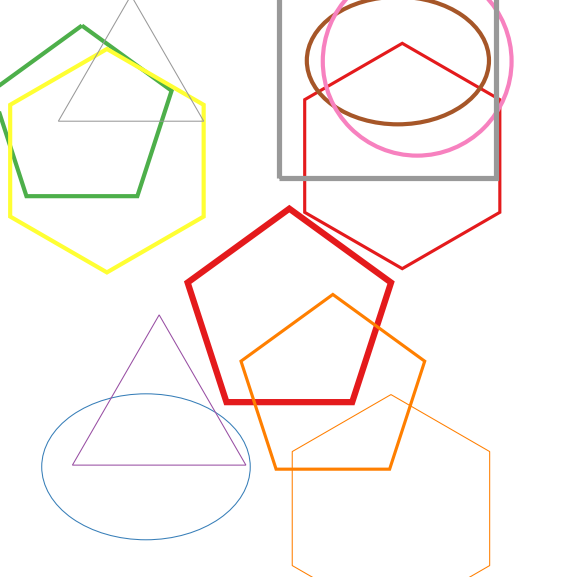[{"shape": "hexagon", "thickness": 1.5, "radius": 0.98, "center": [0.697, 0.729]}, {"shape": "pentagon", "thickness": 3, "radius": 0.93, "center": [0.501, 0.453]}, {"shape": "oval", "thickness": 0.5, "radius": 0.9, "center": [0.253, 0.191]}, {"shape": "pentagon", "thickness": 2, "radius": 0.82, "center": [0.142, 0.792]}, {"shape": "triangle", "thickness": 0.5, "radius": 0.87, "center": [0.276, 0.28]}, {"shape": "hexagon", "thickness": 0.5, "radius": 0.99, "center": [0.677, 0.118]}, {"shape": "pentagon", "thickness": 1.5, "radius": 0.84, "center": [0.576, 0.322]}, {"shape": "hexagon", "thickness": 2, "radius": 0.97, "center": [0.185, 0.721]}, {"shape": "oval", "thickness": 2, "radius": 0.79, "center": [0.689, 0.894]}, {"shape": "circle", "thickness": 2, "radius": 0.82, "center": [0.722, 0.893]}, {"shape": "triangle", "thickness": 0.5, "radius": 0.73, "center": [0.227, 0.862]}, {"shape": "square", "thickness": 2.5, "radius": 0.94, "center": [0.671, 0.878]}]